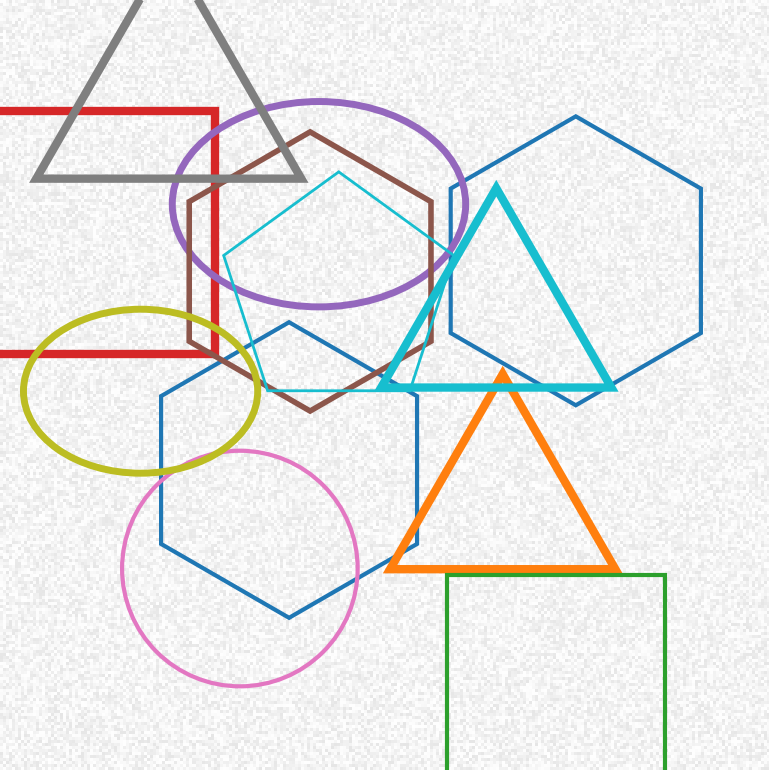[{"shape": "hexagon", "thickness": 1.5, "radius": 0.96, "center": [0.375, 0.39]}, {"shape": "hexagon", "thickness": 1.5, "radius": 0.94, "center": [0.748, 0.661]}, {"shape": "triangle", "thickness": 3, "radius": 0.84, "center": [0.653, 0.345]}, {"shape": "square", "thickness": 1.5, "radius": 0.71, "center": [0.722, 0.112]}, {"shape": "square", "thickness": 3, "radius": 0.79, "center": [0.121, 0.698]}, {"shape": "oval", "thickness": 2.5, "radius": 0.95, "center": [0.414, 0.735]}, {"shape": "hexagon", "thickness": 2, "radius": 0.91, "center": [0.403, 0.647]}, {"shape": "circle", "thickness": 1.5, "radius": 0.76, "center": [0.312, 0.262]}, {"shape": "triangle", "thickness": 3, "radius": 0.99, "center": [0.219, 0.867]}, {"shape": "oval", "thickness": 2.5, "radius": 0.76, "center": [0.183, 0.492]}, {"shape": "pentagon", "thickness": 1, "radius": 0.79, "center": [0.44, 0.62]}, {"shape": "triangle", "thickness": 3, "radius": 0.86, "center": [0.644, 0.583]}]